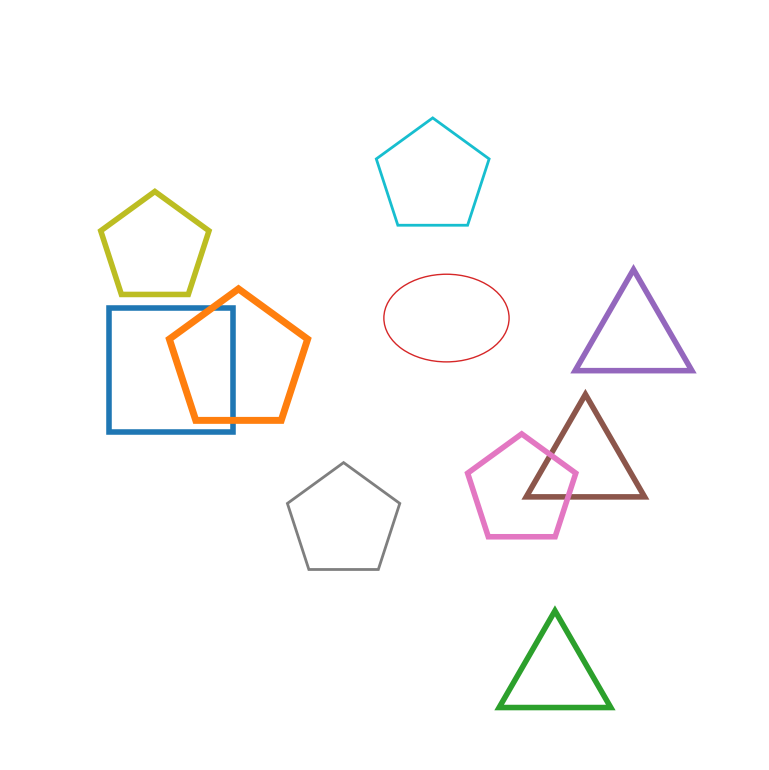[{"shape": "square", "thickness": 2, "radius": 0.4, "center": [0.222, 0.519]}, {"shape": "pentagon", "thickness": 2.5, "radius": 0.47, "center": [0.31, 0.53]}, {"shape": "triangle", "thickness": 2, "radius": 0.42, "center": [0.721, 0.123]}, {"shape": "oval", "thickness": 0.5, "radius": 0.41, "center": [0.58, 0.587]}, {"shape": "triangle", "thickness": 2, "radius": 0.44, "center": [0.823, 0.562]}, {"shape": "triangle", "thickness": 2, "radius": 0.44, "center": [0.76, 0.399]}, {"shape": "pentagon", "thickness": 2, "radius": 0.37, "center": [0.678, 0.363]}, {"shape": "pentagon", "thickness": 1, "radius": 0.38, "center": [0.446, 0.322]}, {"shape": "pentagon", "thickness": 2, "radius": 0.37, "center": [0.201, 0.677]}, {"shape": "pentagon", "thickness": 1, "radius": 0.39, "center": [0.562, 0.77]}]